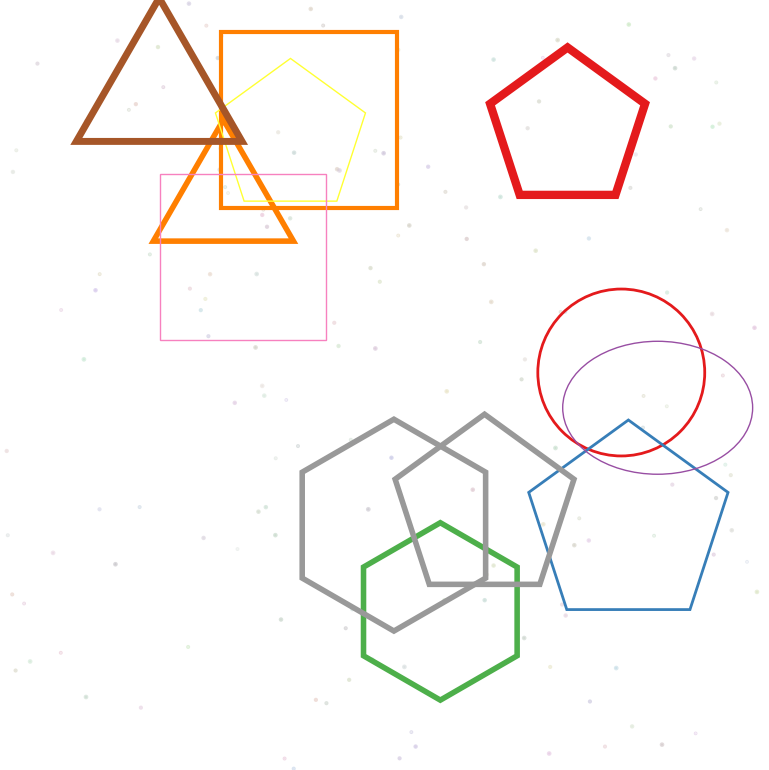[{"shape": "circle", "thickness": 1, "radius": 0.54, "center": [0.807, 0.516]}, {"shape": "pentagon", "thickness": 3, "radius": 0.53, "center": [0.737, 0.833]}, {"shape": "pentagon", "thickness": 1, "radius": 0.68, "center": [0.816, 0.318]}, {"shape": "hexagon", "thickness": 2, "radius": 0.58, "center": [0.572, 0.206]}, {"shape": "oval", "thickness": 0.5, "radius": 0.62, "center": [0.854, 0.47]}, {"shape": "square", "thickness": 1.5, "radius": 0.57, "center": [0.401, 0.844]}, {"shape": "triangle", "thickness": 2, "radius": 0.53, "center": [0.29, 0.739]}, {"shape": "pentagon", "thickness": 0.5, "radius": 0.51, "center": [0.377, 0.822]}, {"shape": "triangle", "thickness": 2.5, "radius": 0.62, "center": [0.207, 0.878]}, {"shape": "square", "thickness": 0.5, "radius": 0.54, "center": [0.315, 0.666]}, {"shape": "hexagon", "thickness": 2, "radius": 0.69, "center": [0.512, 0.318]}, {"shape": "pentagon", "thickness": 2, "radius": 0.61, "center": [0.629, 0.34]}]